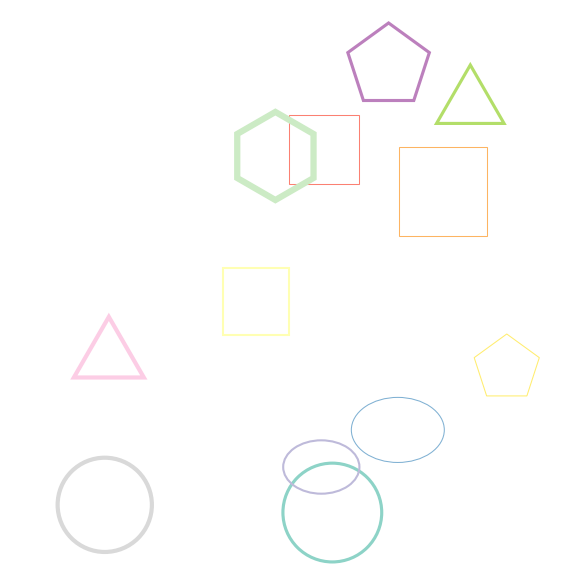[{"shape": "circle", "thickness": 1.5, "radius": 0.43, "center": [0.575, 0.112]}, {"shape": "square", "thickness": 1, "radius": 0.29, "center": [0.443, 0.477]}, {"shape": "oval", "thickness": 1, "radius": 0.33, "center": [0.556, 0.19]}, {"shape": "square", "thickness": 0.5, "radius": 0.3, "center": [0.561, 0.74]}, {"shape": "oval", "thickness": 0.5, "radius": 0.4, "center": [0.689, 0.255]}, {"shape": "square", "thickness": 0.5, "radius": 0.38, "center": [0.767, 0.668]}, {"shape": "triangle", "thickness": 1.5, "radius": 0.34, "center": [0.814, 0.819]}, {"shape": "triangle", "thickness": 2, "radius": 0.35, "center": [0.188, 0.38]}, {"shape": "circle", "thickness": 2, "radius": 0.41, "center": [0.181, 0.125]}, {"shape": "pentagon", "thickness": 1.5, "radius": 0.37, "center": [0.673, 0.885]}, {"shape": "hexagon", "thickness": 3, "radius": 0.38, "center": [0.477, 0.729]}, {"shape": "pentagon", "thickness": 0.5, "radius": 0.3, "center": [0.877, 0.362]}]